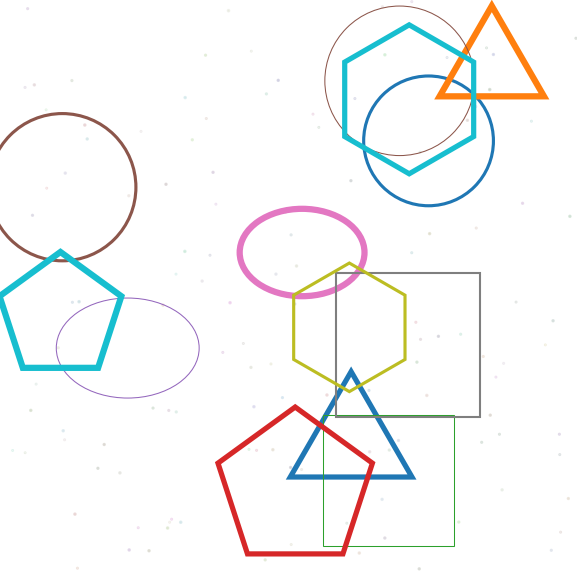[{"shape": "triangle", "thickness": 2.5, "radius": 0.61, "center": [0.608, 0.234]}, {"shape": "circle", "thickness": 1.5, "radius": 0.56, "center": [0.742, 0.755]}, {"shape": "triangle", "thickness": 3, "radius": 0.52, "center": [0.852, 0.884]}, {"shape": "square", "thickness": 0.5, "radius": 0.57, "center": [0.673, 0.167]}, {"shape": "pentagon", "thickness": 2.5, "radius": 0.7, "center": [0.511, 0.154]}, {"shape": "oval", "thickness": 0.5, "radius": 0.62, "center": [0.221, 0.396]}, {"shape": "circle", "thickness": 1.5, "radius": 0.64, "center": [0.108, 0.675]}, {"shape": "circle", "thickness": 0.5, "radius": 0.65, "center": [0.692, 0.859]}, {"shape": "oval", "thickness": 3, "radius": 0.54, "center": [0.523, 0.562]}, {"shape": "square", "thickness": 1, "radius": 0.62, "center": [0.706, 0.401]}, {"shape": "hexagon", "thickness": 1.5, "radius": 0.56, "center": [0.605, 0.432]}, {"shape": "pentagon", "thickness": 3, "radius": 0.55, "center": [0.105, 0.452]}, {"shape": "hexagon", "thickness": 2.5, "radius": 0.64, "center": [0.709, 0.827]}]